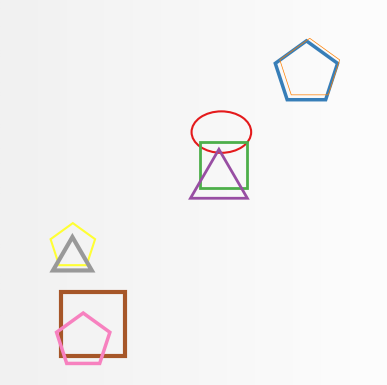[{"shape": "oval", "thickness": 1.5, "radius": 0.38, "center": [0.571, 0.657]}, {"shape": "pentagon", "thickness": 2.5, "radius": 0.42, "center": [0.791, 0.809]}, {"shape": "square", "thickness": 2, "radius": 0.3, "center": [0.577, 0.572]}, {"shape": "triangle", "thickness": 2, "radius": 0.42, "center": [0.565, 0.527]}, {"shape": "pentagon", "thickness": 0.5, "radius": 0.41, "center": [0.799, 0.819]}, {"shape": "pentagon", "thickness": 1.5, "radius": 0.3, "center": [0.188, 0.36]}, {"shape": "square", "thickness": 3, "radius": 0.41, "center": [0.24, 0.158]}, {"shape": "pentagon", "thickness": 2.5, "radius": 0.36, "center": [0.215, 0.115]}, {"shape": "triangle", "thickness": 3, "radius": 0.29, "center": [0.187, 0.326]}]